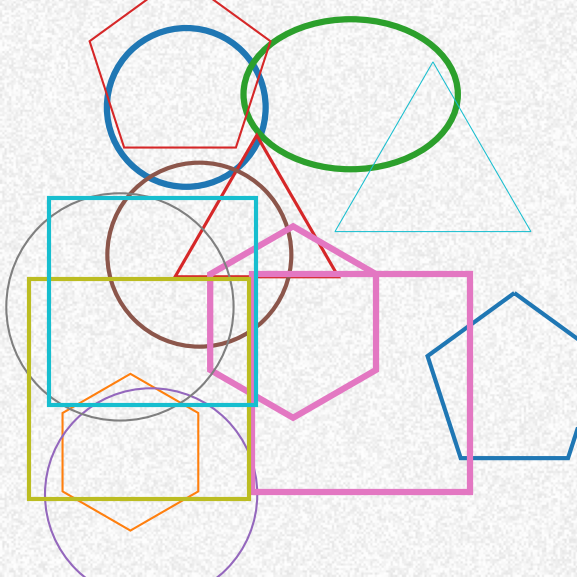[{"shape": "pentagon", "thickness": 2, "radius": 0.79, "center": [0.891, 0.334]}, {"shape": "circle", "thickness": 3, "radius": 0.69, "center": [0.323, 0.813]}, {"shape": "hexagon", "thickness": 1, "radius": 0.68, "center": [0.226, 0.216]}, {"shape": "oval", "thickness": 3, "radius": 0.93, "center": [0.607, 0.836]}, {"shape": "pentagon", "thickness": 1, "radius": 0.82, "center": [0.312, 0.877]}, {"shape": "triangle", "thickness": 1.5, "radius": 0.82, "center": [0.445, 0.601]}, {"shape": "circle", "thickness": 1, "radius": 0.92, "center": [0.262, 0.143]}, {"shape": "circle", "thickness": 2, "radius": 0.8, "center": [0.345, 0.558]}, {"shape": "square", "thickness": 3, "radius": 0.94, "center": [0.624, 0.337]}, {"shape": "hexagon", "thickness": 3, "radius": 0.83, "center": [0.508, 0.441]}, {"shape": "circle", "thickness": 1, "radius": 0.98, "center": [0.208, 0.468]}, {"shape": "square", "thickness": 2, "radius": 0.95, "center": [0.241, 0.325]}, {"shape": "square", "thickness": 2, "radius": 0.9, "center": [0.264, 0.477]}, {"shape": "triangle", "thickness": 0.5, "radius": 0.98, "center": [0.75, 0.696]}]